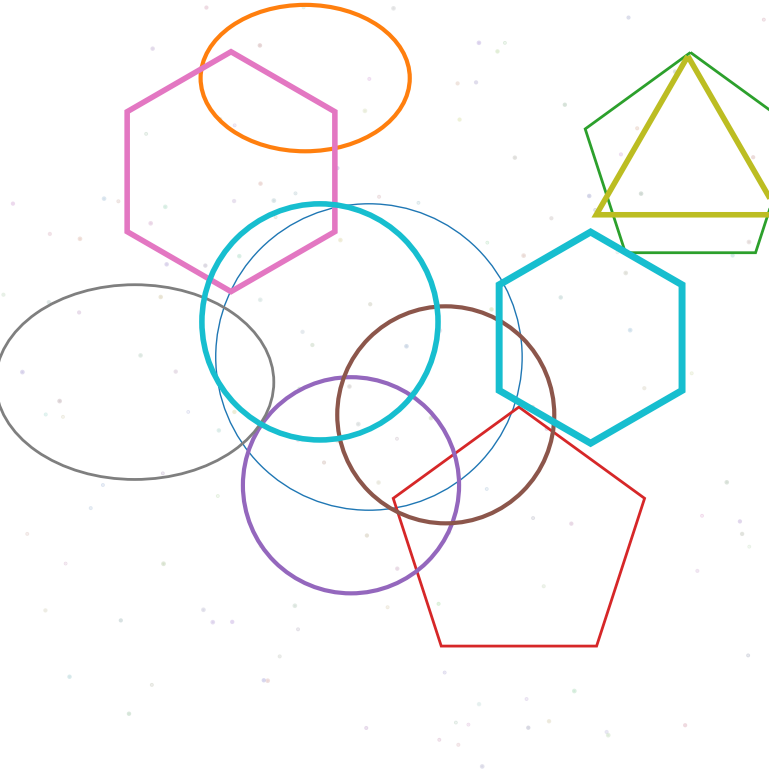[{"shape": "circle", "thickness": 0.5, "radius": 0.99, "center": [0.479, 0.536]}, {"shape": "oval", "thickness": 1.5, "radius": 0.68, "center": [0.396, 0.899]}, {"shape": "pentagon", "thickness": 1, "radius": 0.72, "center": [0.897, 0.788]}, {"shape": "pentagon", "thickness": 1, "radius": 0.86, "center": [0.674, 0.3]}, {"shape": "circle", "thickness": 1.5, "radius": 0.7, "center": [0.456, 0.37]}, {"shape": "circle", "thickness": 1.5, "radius": 0.7, "center": [0.579, 0.461]}, {"shape": "hexagon", "thickness": 2, "radius": 0.78, "center": [0.3, 0.777]}, {"shape": "oval", "thickness": 1, "radius": 0.9, "center": [0.175, 0.504]}, {"shape": "triangle", "thickness": 2, "radius": 0.69, "center": [0.893, 0.79]}, {"shape": "hexagon", "thickness": 2.5, "radius": 0.69, "center": [0.767, 0.562]}, {"shape": "circle", "thickness": 2, "radius": 0.77, "center": [0.416, 0.582]}]